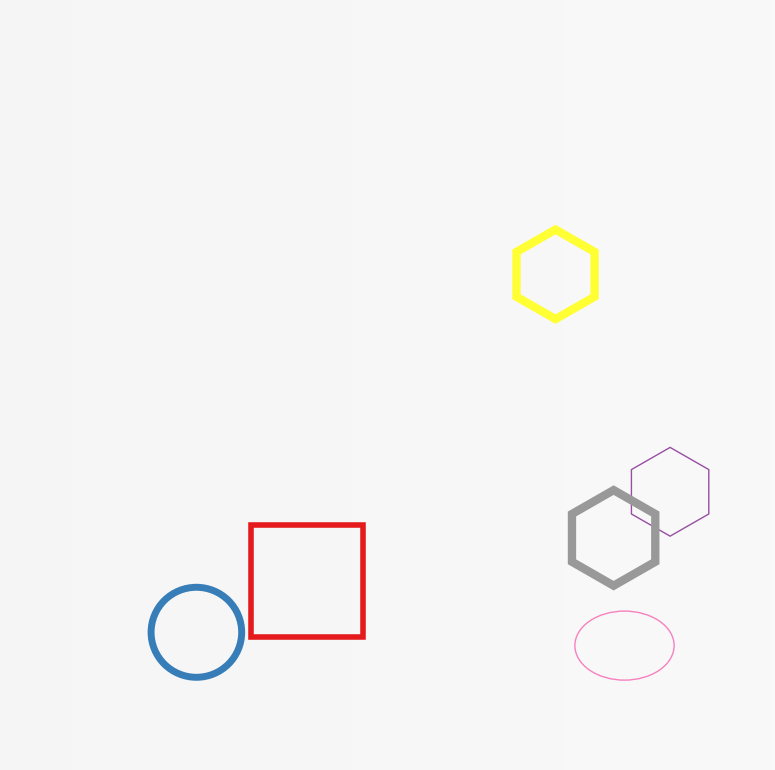[{"shape": "square", "thickness": 2, "radius": 0.36, "center": [0.396, 0.245]}, {"shape": "circle", "thickness": 2.5, "radius": 0.29, "center": [0.253, 0.179]}, {"shape": "hexagon", "thickness": 0.5, "radius": 0.29, "center": [0.865, 0.361]}, {"shape": "hexagon", "thickness": 3, "radius": 0.29, "center": [0.717, 0.644]}, {"shape": "oval", "thickness": 0.5, "radius": 0.32, "center": [0.806, 0.162]}, {"shape": "hexagon", "thickness": 3, "radius": 0.31, "center": [0.792, 0.301]}]